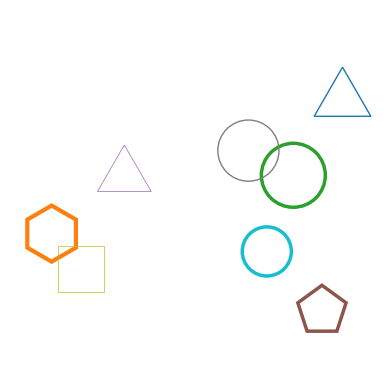[{"shape": "triangle", "thickness": 1, "radius": 0.43, "center": [0.89, 0.74]}, {"shape": "hexagon", "thickness": 3, "radius": 0.36, "center": [0.134, 0.393]}, {"shape": "circle", "thickness": 2.5, "radius": 0.42, "center": [0.762, 0.545]}, {"shape": "triangle", "thickness": 0.5, "radius": 0.4, "center": [0.323, 0.543]}, {"shape": "pentagon", "thickness": 2.5, "radius": 0.33, "center": [0.836, 0.193]}, {"shape": "circle", "thickness": 1, "radius": 0.4, "center": [0.645, 0.609]}, {"shape": "square", "thickness": 0.5, "radius": 0.3, "center": [0.21, 0.302]}, {"shape": "circle", "thickness": 2.5, "radius": 0.32, "center": [0.693, 0.347]}]